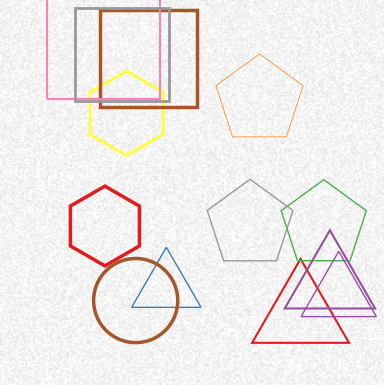[{"shape": "triangle", "thickness": 1.5, "radius": 0.73, "center": [0.781, 0.182]}, {"shape": "hexagon", "thickness": 2.5, "radius": 0.52, "center": [0.272, 0.413]}, {"shape": "triangle", "thickness": 1, "radius": 0.52, "center": [0.432, 0.254]}, {"shape": "pentagon", "thickness": 1, "radius": 0.58, "center": [0.841, 0.417]}, {"shape": "triangle", "thickness": 1, "radius": 0.56, "center": [0.88, 0.234]}, {"shape": "triangle", "thickness": 1.5, "radius": 0.68, "center": [0.857, 0.266]}, {"shape": "pentagon", "thickness": 0.5, "radius": 0.59, "center": [0.674, 0.741]}, {"shape": "hexagon", "thickness": 2, "radius": 0.55, "center": [0.329, 0.706]}, {"shape": "square", "thickness": 2.5, "radius": 0.63, "center": [0.385, 0.849]}, {"shape": "circle", "thickness": 2.5, "radius": 0.55, "center": [0.352, 0.219]}, {"shape": "square", "thickness": 1.5, "radius": 0.74, "center": [0.269, 0.889]}, {"shape": "square", "thickness": 2, "radius": 0.61, "center": [0.317, 0.858]}, {"shape": "pentagon", "thickness": 1, "radius": 0.58, "center": [0.65, 0.417]}]